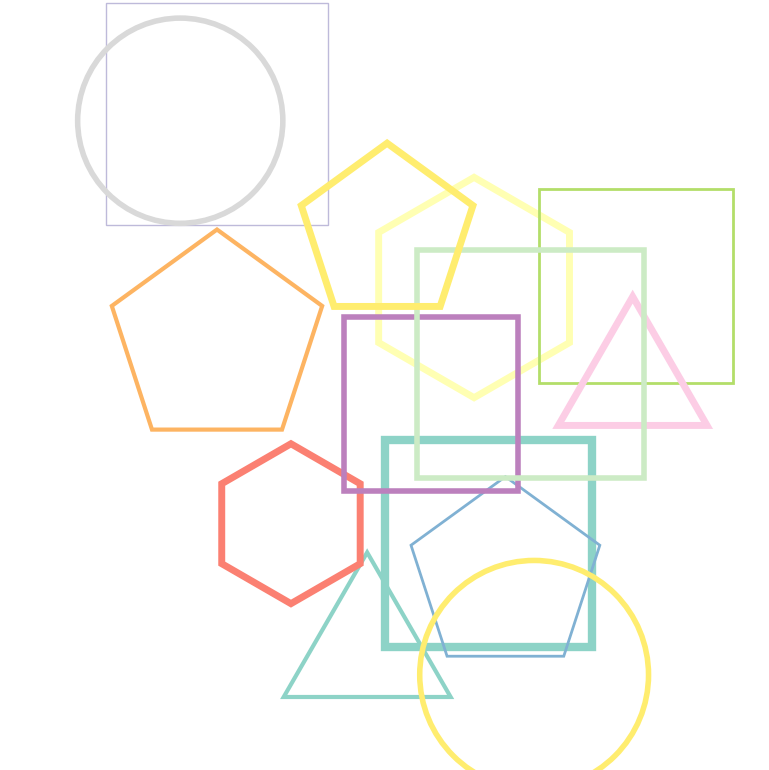[{"shape": "square", "thickness": 3, "radius": 0.67, "center": [0.635, 0.295]}, {"shape": "triangle", "thickness": 1.5, "radius": 0.63, "center": [0.477, 0.157]}, {"shape": "hexagon", "thickness": 2.5, "radius": 0.72, "center": [0.616, 0.627]}, {"shape": "square", "thickness": 0.5, "radius": 0.72, "center": [0.281, 0.852]}, {"shape": "hexagon", "thickness": 2.5, "radius": 0.52, "center": [0.378, 0.32]}, {"shape": "pentagon", "thickness": 1, "radius": 0.64, "center": [0.656, 0.252]}, {"shape": "pentagon", "thickness": 1.5, "radius": 0.72, "center": [0.282, 0.558]}, {"shape": "square", "thickness": 1, "radius": 0.63, "center": [0.826, 0.629]}, {"shape": "triangle", "thickness": 2.5, "radius": 0.56, "center": [0.822, 0.503]}, {"shape": "circle", "thickness": 2, "radius": 0.67, "center": [0.234, 0.843]}, {"shape": "square", "thickness": 2, "radius": 0.57, "center": [0.559, 0.475]}, {"shape": "square", "thickness": 2, "radius": 0.74, "center": [0.689, 0.527]}, {"shape": "circle", "thickness": 2, "radius": 0.74, "center": [0.694, 0.124]}, {"shape": "pentagon", "thickness": 2.5, "radius": 0.59, "center": [0.503, 0.697]}]